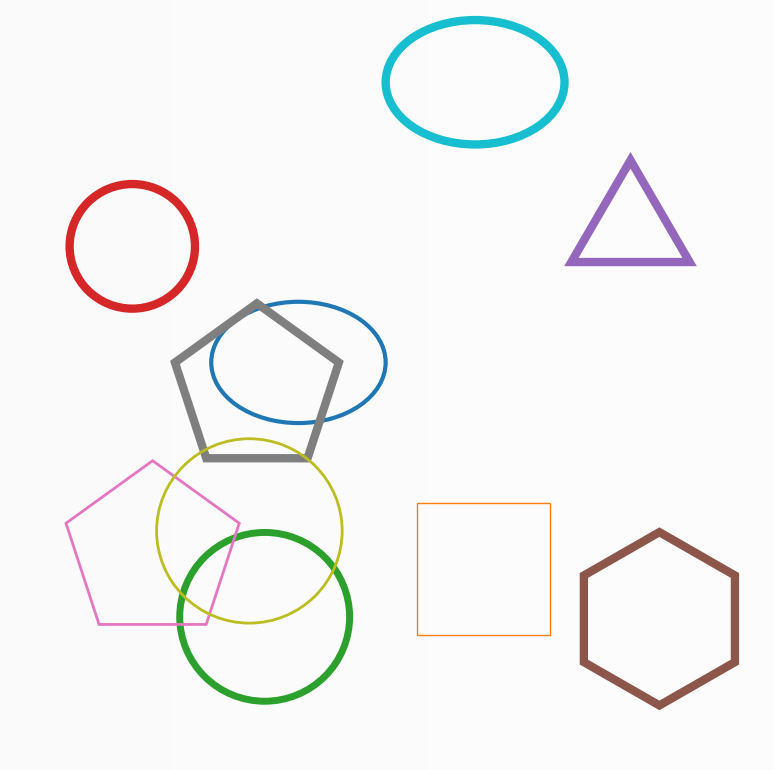[{"shape": "oval", "thickness": 1.5, "radius": 0.56, "center": [0.385, 0.529]}, {"shape": "square", "thickness": 0.5, "radius": 0.43, "center": [0.624, 0.261]}, {"shape": "circle", "thickness": 2.5, "radius": 0.55, "center": [0.342, 0.199]}, {"shape": "circle", "thickness": 3, "radius": 0.4, "center": [0.171, 0.68]}, {"shape": "triangle", "thickness": 3, "radius": 0.44, "center": [0.814, 0.704]}, {"shape": "hexagon", "thickness": 3, "radius": 0.56, "center": [0.851, 0.196]}, {"shape": "pentagon", "thickness": 1, "radius": 0.59, "center": [0.197, 0.284]}, {"shape": "pentagon", "thickness": 3, "radius": 0.56, "center": [0.331, 0.495]}, {"shape": "circle", "thickness": 1, "radius": 0.6, "center": [0.322, 0.31]}, {"shape": "oval", "thickness": 3, "radius": 0.58, "center": [0.613, 0.893]}]